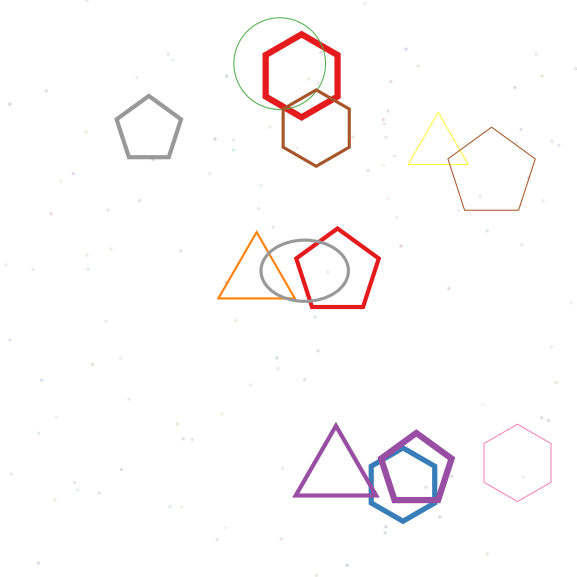[{"shape": "pentagon", "thickness": 2, "radius": 0.38, "center": [0.584, 0.528]}, {"shape": "hexagon", "thickness": 3, "radius": 0.36, "center": [0.522, 0.868]}, {"shape": "hexagon", "thickness": 2.5, "radius": 0.32, "center": [0.698, 0.16]}, {"shape": "circle", "thickness": 0.5, "radius": 0.4, "center": [0.484, 0.889]}, {"shape": "triangle", "thickness": 2, "radius": 0.4, "center": [0.582, 0.181]}, {"shape": "pentagon", "thickness": 3, "radius": 0.32, "center": [0.721, 0.185]}, {"shape": "triangle", "thickness": 1, "radius": 0.38, "center": [0.444, 0.521]}, {"shape": "triangle", "thickness": 0.5, "radius": 0.3, "center": [0.759, 0.744]}, {"shape": "hexagon", "thickness": 1.5, "radius": 0.33, "center": [0.548, 0.777]}, {"shape": "pentagon", "thickness": 0.5, "radius": 0.4, "center": [0.851, 0.699]}, {"shape": "hexagon", "thickness": 0.5, "radius": 0.33, "center": [0.896, 0.198]}, {"shape": "oval", "thickness": 1.5, "radius": 0.38, "center": [0.528, 0.53]}, {"shape": "pentagon", "thickness": 2, "radius": 0.29, "center": [0.258, 0.774]}]